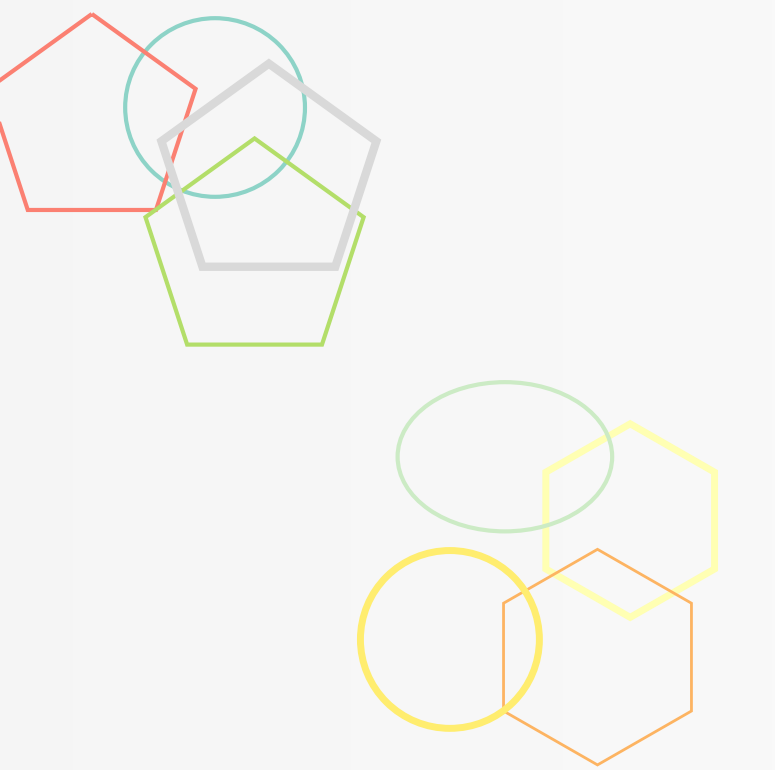[{"shape": "circle", "thickness": 1.5, "radius": 0.58, "center": [0.278, 0.86]}, {"shape": "hexagon", "thickness": 2.5, "radius": 0.63, "center": [0.813, 0.324]}, {"shape": "pentagon", "thickness": 1.5, "radius": 0.7, "center": [0.119, 0.841]}, {"shape": "hexagon", "thickness": 1, "radius": 0.7, "center": [0.771, 0.147]}, {"shape": "pentagon", "thickness": 1.5, "radius": 0.74, "center": [0.328, 0.672]}, {"shape": "pentagon", "thickness": 3, "radius": 0.73, "center": [0.347, 0.772]}, {"shape": "oval", "thickness": 1.5, "radius": 0.69, "center": [0.651, 0.407]}, {"shape": "circle", "thickness": 2.5, "radius": 0.58, "center": [0.581, 0.17]}]